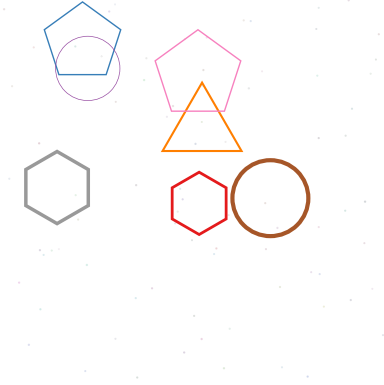[{"shape": "hexagon", "thickness": 2, "radius": 0.4, "center": [0.517, 0.472]}, {"shape": "pentagon", "thickness": 1, "radius": 0.52, "center": [0.214, 0.891]}, {"shape": "circle", "thickness": 0.5, "radius": 0.42, "center": [0.228, 0.822]}, {"shape": "triangle", "thickness": 1.5, "radius": 0.59, "center": [0.525, 0.667]}, {"shape": "circle", "thickness": 3, "radius": 0.49, "center": [0.702, 0.485]}, {"shape": "pentagon", "thickness": 1, "radius": 0.58, "center": [0.514, 0.806]}, {"shape": "hexagon", "thickness": 2.5, "radius": 0.47, "center": [0.148, 0.513]}]